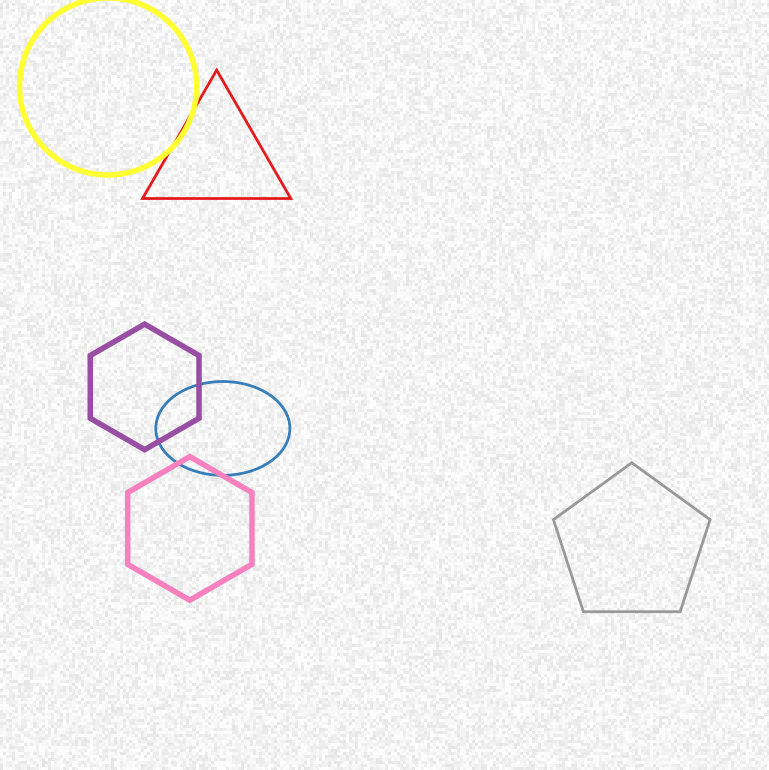[{"shape": "triangle", "thickness": 1, "radius": 0.56, "center": [0.281, 0.798]}, {"shape": "oval", "thickness": 1, "radius": 0.44, "center": [0.289, 0.444]}, {"shape": "hexagon", "thickness": 2, "radius": 0.41, "center": [0.188, 0.498]}, {"shape": "circle", "thickness": 2, "radius": 0.58, "center": [0.14, 0.888]}, {"shape": "hexagon", "thickness": 2, "radius": 0.47, "center": [0.247, 0.314]}, {"shape": "pentagon", "thickness": 1, "radius": 0.53, "center": [0.82, 0.292]}]